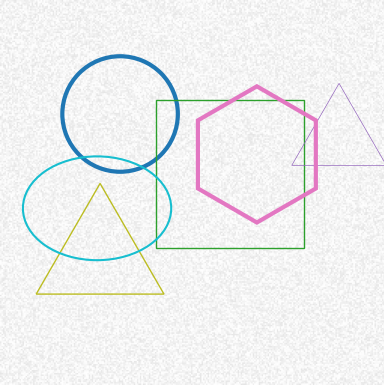[{"shape": "circle", "thickness": 3, "radius": 0.75, "center": [0.312, 0.704]}, {"shape": "square", "thickness": 1, "radius": 0.96, "center": [0.598, 0.547]}, {"shape": "triangle", "thickness": 0.5, "radius": 0.71, "center": [0.881, 0.641]}, {"shape": "hexagon", "thickness": 3, "radius": 0.88, "center": [0.667, 0.599]}, {"shape": "triangle", "thickness": 1, "radius": 0.96, "center": [0.26, 0.332]}, {"shape": "oval", "thickness": 1.5, "radius": 0.96, "center": [0.252, 0.459]}]